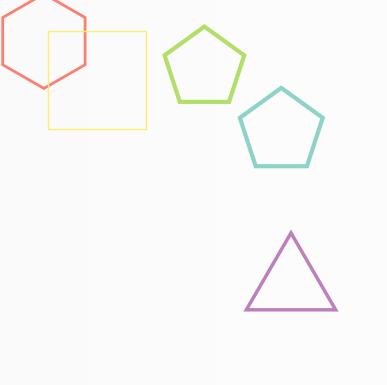[{"shape": "pentagon", "thickness": 3, "radius": 0.56, "center": [0.726, 0.659]}, {"shape": "hexagon", "thickness": 2, "radius": 0.61, "center": [0.113, 0.893]}, {"shape": "pentagon", "thickness": 3, "radius": 0.54, "center": [0.528, 0.823]}, {"shape": "triangle", "thickness": 2.5, "radius": 0.67, "center": [0.751, 0.262]}, {"shape": "square", "thickness": 1, "radius": 0.64, "center": [0.251, 0.793]}]